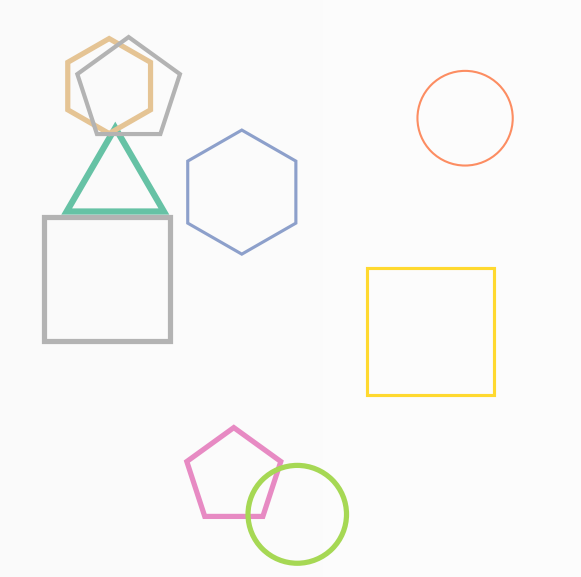[{"shape": "triangle", "thickness": 3, "radius": 0.48, "center": [0.198, 0.681]}, {"shape": "circle", "thickness": 1, "radius": 0.41, "center": [0.8, 0.794]}, {"shape": "hexagon", "thickness": 1.5, "radius": 0.54, "center": [0.416, 0.666]}, {"shape": "pentagon", "thickness": 2.5, "radius": 0.43, "center": [0.402, 0.174]}, {"shape": "circle", "thickness": 2.5, "radius": 0.42, "center": [0.511, 0.109]}, {"shape": "square", "thickness": 1.5, "radius": 0.55, "center": [0.741, 0.425]}, {"shape": "hexagon", "thickness": 2.5, "radius": 0.41, "center": [0.188, 0.85]}, {"shape": "pentagon", "thickness": 2, "radius": 0.46, "center": [0.221, 0.842]}, {"shape": "square", "thickness": 2.5, "radius": 0.54, "center": [0.184, 0.516]}]